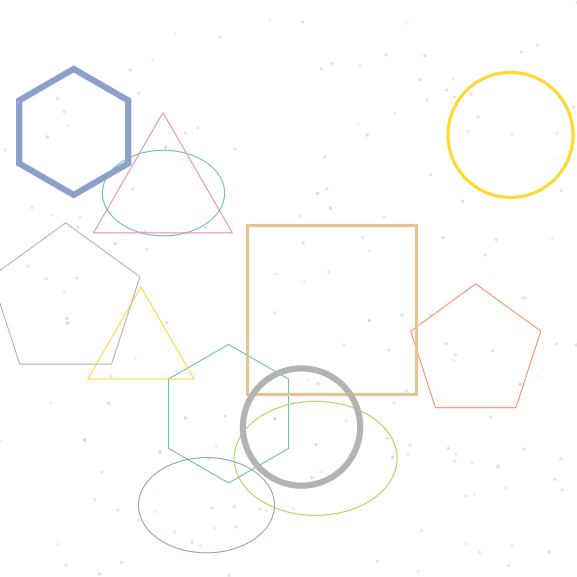[{"shape": "oval", "thickness": 0.5, "radius": 0.53, "center": [0.283, 0.665]}, {"shape": "hexagon", "thickness": 0.5, "radius": 0.6, "center": [0.396, 0.283]}, {"shape": "pentagon", "thickness": 0.5, "radius": 0.59, "center": [0.824, 0.389]}, {"shape": "hexagon", "thickness": 3, "radius": 0.55, "center": [0.128, 0.771]}, {"shape": "oval", "thickness": 0.5, "radius": 0.59, "center": [0.358, 0.124]}, {"shape": "triangle", "thickness": 0.5, "radius": 0.69, "center": [0.282, 0.665]}, {"shape": "oval", "thickness": 0.5, "radius": 0.71, "center": [0.546, 0.205]}, {"shape": "circle", "thickness": 1.5, "radius": 0.54, "center": [0.884, 0.766]}, {"shape": "triangle", "thickness": 0.5, "radius": 0.53, "center": [0.244, 0.396]}, {"shape": "square", "thickness": 1.5, "radius": 0.73, "center": [0.574, 0.464]}, {"shape": "circle", "thickness": 3, "radius": 0.51, "center": [0.522, 0.26]}, {"shape": "pentagon", "thickness": 0.5, "radius": 0.68, "center": [0.114, 0.478]}]